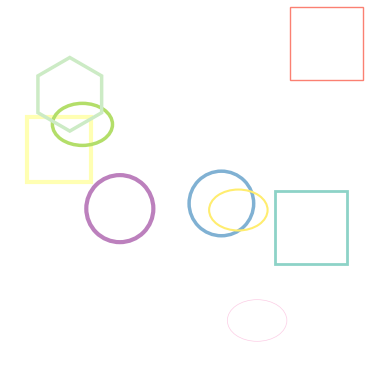[{"shape": "square", "thickness": 2, "radius": 0.47, "center": [0.808, 0.409]}, {"shape": "square", "thickness": 3, "radius": 0.42, "center": [0.153, 0.612]}, {"shape": "square", "thickness": 1, "radius": 0.48, "center": [0.847, 0.887]}, {"shape": "circle", "thickness": 2.5, "radius": 0.42, "center": [0.575, 0.472]}, {"shape": "oval", "thickness": 2.5, "radius": 0.39, "center": [0.214, 0.677]}, {"shape": "oval", "thickness": 0.5, "radius": 0.39, "center": [0.668, 0.168]}, {"shape": "circle", "thickness": 3, "radius": 0.44, "center": [0.311, 0.458]}, {"shape": "hexagon", "thickness": 2.5, "radius": 0.48, "center": [0.181, 0.755]}, {"shape": "oval", "thickness": 1.5, "radius": 0.38, "center": [0.619, 0.455]}]